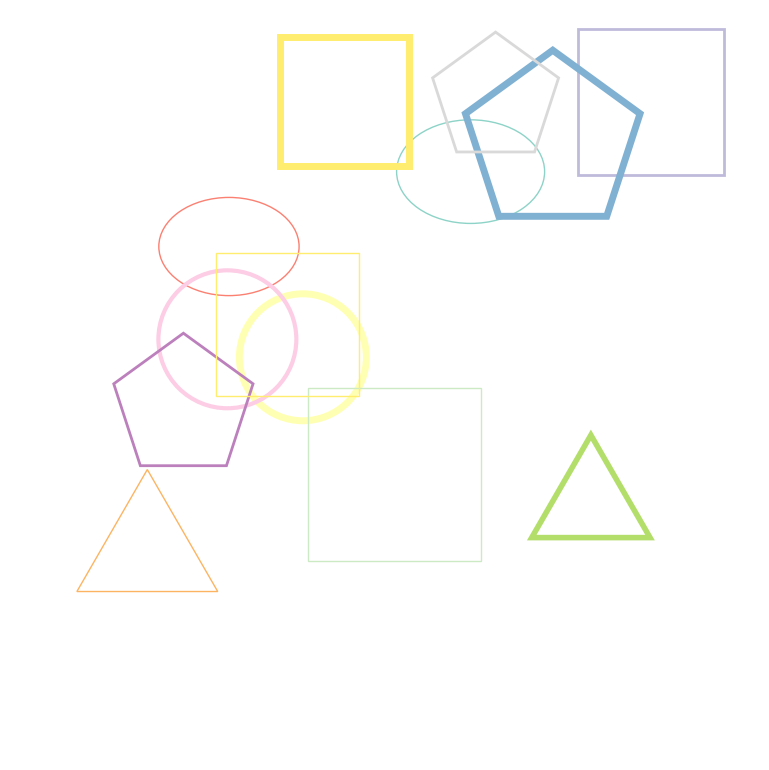[{"shape": "oval", "thickness": 0.5, "radius": 0.48, "center": [0.611, 0.777]}, {"shape": "circle", "thickness": 2.5, "radius": 0.41, "center": [0.393, 0.536]}, {"shape": "square", "thickness": 1, "radius": 0.47, "center": [0.846, 0.867]}, {"shape": "oval", "thickness": 0.5, "radius": 0.46, "center": [0.297, 0.68]}, {"shape": "pentagon", "thickness": 2.5, "radius": 0.6, "center": [0.718, 0.816]}, {"shape": "triangle", "thickness": 0.5, "radius": 0.53, "center": [0.191, 0.285]}, {"shape": "triangle", "thickness": 2, "radius": 0.44, "center": [0.767, 0.346]}, {"shape": "circle", "thickness": 1.5, "radius": 0.45, "center": [0.295, 0.559]}, {"shape": "pentagon", "thickness": 1, "radius": 0.43, "center": [0.644, 0.872]}, {"shape": "pentagon", "thickness": 1, "radius": 0.48, "center": [0.238, 0.472]}, {"shape": "square", "thickness": 0.5, "radius": 0.56, "center": [0.512, 0.384]}, {"shape": "square", "thickness": 2.5, "radius": 0.42, "center": [0.447, 0.868]}, {"shape": "square", "thickness": 0.5, "radius": 0.46, "center": [0.373, 0.578]}]